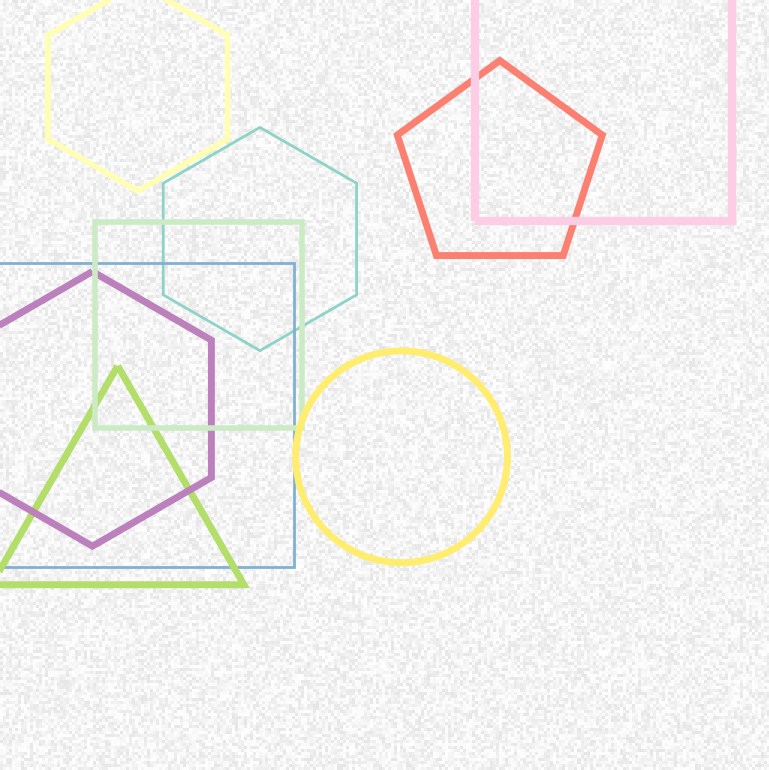[{"shape": "hexagon", "thickness": 1, "radius": 0.72, "center": [0.338, 0.69]}, {"shape": "hexagon", "thickness": 2, "radius": 0.67, "center": [0.179, 0.887]}, {"shape": "pentagon", "thickness": 2.5, "radius": 0.7, "center": [0.649, 0.781]}, {"shape": "square", "thickness": 1, "radius": 0.99, "center": [0.184, 0.461]}, {"shape": "triangle", "thickness": 2.5, "radius": 0.95, "center": [0.153, 0.335]}, {"shape": "square", "thickness": 3, "radius": 0.83, "center": [0.784, 0.88]}, {"shape": "hexagon", "thickness": 2.5, "radius": 0.89, "center": [0.12, 0.469]}, {"shape": "square", "thickness": 2, "radius": 0.67, "center": [0.258, 0.578]}, {"shape": "circle", "thickness": 2.5, "radius": 0.69, "center": [0.522, 0.407]}]